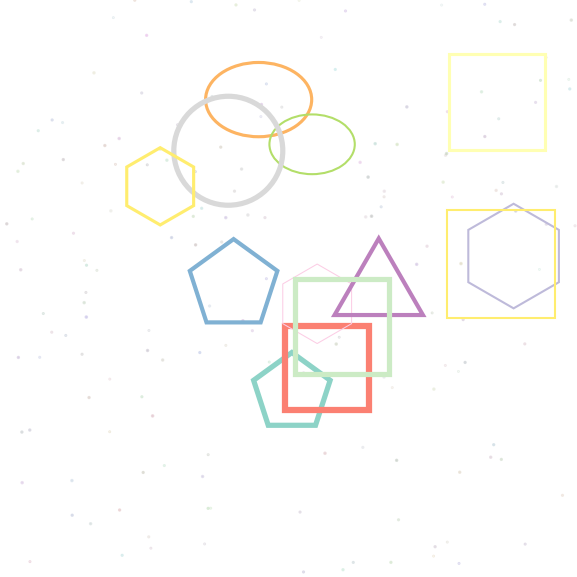[{"shape": "pentagon", "thickness": 2.5, "radius": 0.35, "center": [0.505, 0.319]}, {"shape": "square", "thickness": 1.5, "radius": 0.42, "center": [0.86, 0.822]}, {"shape": "hexagon", "thickness": 1, "radius": 0.45, "center": [0.889, 0.556]}, {"shape": "square", "thickness": 3, "radius": 0.36, "center": [0.566, 0.362]}, {"shape": "pentagon", "thickness": 2, "radius": 0.4, "center": [0.404, 0.505]}, {"shape": "oval", "thickness": 1.5, "radius": 0.46, "center": [0.448, 0.827]}, {"shape": "oval", "thickness": 1, "radius": 0.37, "center": [0.54, 0.749]}, {"shape": "hexagon", "thickness": 0.5, "radius": 0.34, "center": [0.549, 0.473]}, {"shape": "circle", "thickness": 2.5, "radius": 0.47, "center": [0.395, 0.738]}, {"shape": "triangle", "thickness": 2, "radius": 0.44, "center": [0.656, 0.498]}, {"shape": "square", "thickness": 2.5, "radius": 0.41, "center": [0.593, 0.434]}, {"shape": "square", "thickness": 1, "radius": 0.47, "center": [0.867, 0.542]}, {"shape": "hexagon", "thickness": 1.5, "radius": 0.33, "center": [0.277, 0.677]}]